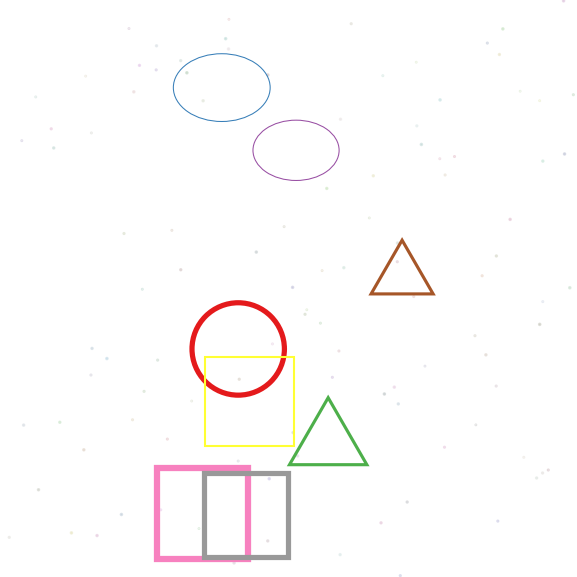[{"shape": "circle", "thickness": 2.5, "radius": 0.4, "center": [0.412, 0.395]}, {"shape": "oval", "thickness": 0.5, "radius": 0.42, "center": [0.384, 0.847]}, {"shape": "triangle", "thickness": 1.5, "radius": 0.39, "center": [0.568, 0.233]}, {"shape": "oval", "thickness": 0.5, "radius": 0.37, "center": [0.513, 0.739]}, {"shape": "square", "thickness": 1, "radius": 0.39, "center": [0.432, 0.304]}, {"shape": "triangle", "thickness": 1.5, "radius": 0.31, "center": [0.696, 0.521]}, {"shape": "square", "thickness": 3, "radius": 0.39, "center": [0.35, 0.11]}, {"shape": "square", "thickness": 2.5, "radius": 0.36, "center": [0.427, 0.107]}]